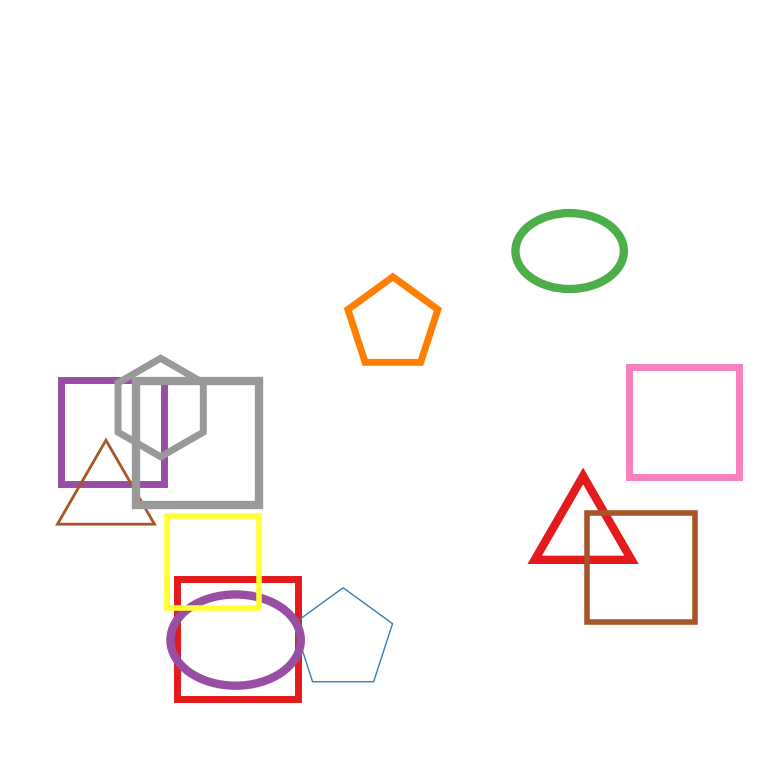[{"shape": "square", "thickness": 2.5, "radius": 0.39, "center": [0.308, 0.17]}, {"shape": "triangle", "thickness": 3, "radius": 0.36, "center": [0.757, 0.309]}, {"shape": "pentagon", "thickness": 0.5, "radius": 0.34, "center": [0.446, 0.169]}, {"shape": "oval", "thickness": 3, "radius": 0.35, "center": [0.74, 0.674]}, {"shape": "oval", "thickness": 3, "radius": 0.42, "center": [0.306, 0.169]}, {"shape": "square", "thickness": 2.5, "radius": 0.34, "center": [0.146, 0.439]}, {"shape": "pentagon", "thickness": 2.5, "radius": 0.31, "center": [0.51, 0.579]}, {"shape": "square", "thickness": 2, "radius": 0.3, "center": [0.276, 0.27]}, {"shape": "square", "thickness": 2, "radius": 0.35, "center": [0.832, 0.263]}, {"shape": "triangle", "thickness": 1, "radius": 0.36, "center": [0.138, 0.356]}, {"shape": "square", "thickness": 2.5, "radius": 0.36, "center": [0.888, 0.452]}, {"shape": "hexagon", "thickness": 2.5, "radius": 0.32, "center": [0.209, 0.471]}, {"shape": "square", "thickness": 3, "radius": 0.4, "center": [0.257, 0.425]}]